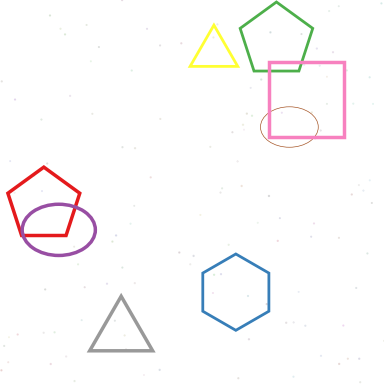[{"shape": "pentagon", "thickness": 2.5, "radius": 0.49, "center": [0.114, 0.468]}, {"shape": "hexagon", "thickness": 2, "radius": 0.5, "center": [0.613, 0.241]}, {"shape": "pentagon", "thickness": 2, "radius": 0.5, "center": [0.718, 0.896]}, {"shape": "oval", "thickness": 2.5, "radius": 0.48, "center": [0.153, 0.403]}, {"shape": "triangle", "thickness": 2, "radius": 0.36, "center": [0.556, 0.863]}, {"shape": "oval", "thickness": 0.5, "radius": 0.38, "center": [0.752, 0.67]}, {"shape": "square", "thickness": 2.5, "radius": 0.48, "center": [0.796, 0.742]}, {"shape": "triangle", "thickness": 2.5, "radius": 0.47, "center": [0.315, 0.136]}]